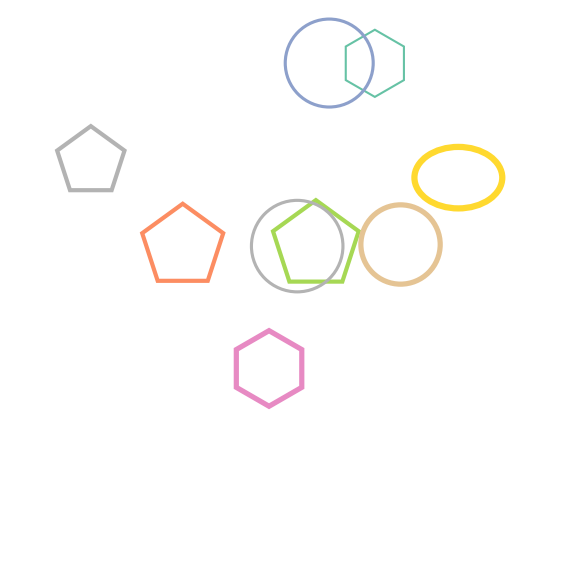[{"shape": "hexagon", "thickness": 1, "radius": 0.29, "center": [0.649, 0.889]}, {"shape": "pentagon", "thickness": 2, "radius": 0.37, "center": [0.316, 0.573]}, {"shape": "circle", "thickness": 1.5, "radius": 0.38, "center": [0.57, 0.89]}, {"shape": "hexagon", "thickness": 2.5, "radius": 0.33, "center": [0.466, 0.361]}, {"shape": "pentagon", "thickness": 2, "radius": 0.39, "center": [0.547, 0.575]}, {"shape": "oval", "thickness": 3, "radius": 0.38, "center": [0.794, 0.692]}, {"shape": "circle", "thickness": 2.5, "radius": 0.34, "center": [0.694, 0.576]}, {"shape": "pentagon", "thickness": 2, "radius": 0.31, "center": [0.157, 0.719]}, {"shape": "circle", "thickness": 1.5, "radius": 0.4, "center": [0.515, 0.573]}]